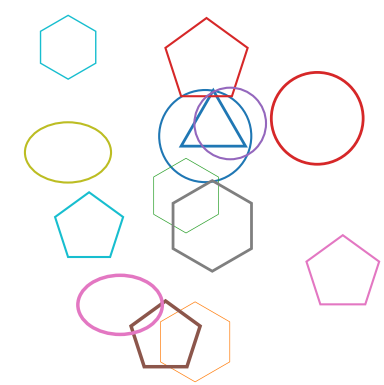[{"shape": "circle", "thickness": 1.5, "radius": 0.6, "center": [0.533, 0.647]}, {"shape": "triangle", "thickness": 2, "radius": 0.48, "center": [0.554, 0.669]}, {"shape": "hexagon", "thickness": 0.5, "radius": 0.52, "center": [0.507, 0.112]}, {"shape": "hexagon", "thickness": 0.5, "radius": 0.49, "center": [0.483, 0.492]}, {"shape": "circle", "thickness": 2, "radius": 0.6, "center": [0.824, 0.693]}, {"shape": "pentagon", "thickness": 1.5, "radius": 0.56, "center": [0.536, 0.841]}, {"shape": "circle", "thickness": 1.5, "radius": 0.46, "center": [0.598, 0.679]}, {"shape": "pentagon", "thickness": 2.5, "radius": 0.47, "center": [0.43, 0.124]}, {"shape": "pentagon", "thickness": 1.5, "radius": 0.5, "center": [0.89, 0.29]}, {"shape": "oval", "thickness": 2.5, "radius": 0.55, "center": [0.312, 0.208]}, {"shape": "hexagon", "thickness": 2, "radius": 0.59, "center": [0.551, 0.413]}, {"shape": "oval", "thickness": 1.5, "radius": 0.56, "center": [0.177, 0.604]}, {"shape": "hexagon", "thickness": 1, "radius": 0.41, "center": [0.177, 0.877]}, {"shape": "pentagon", "thickness": 1.5, "radius": 0.46, "center": [0.231, 0.408]}]